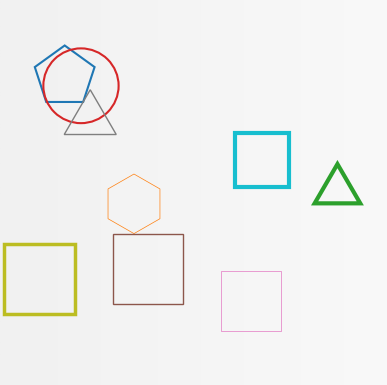[{"shape": "pentagon", "thickness": 1.5, "radius": 0.41, "center": [0.167, 0.801]}, {"shape": "hexagon", "thickness": 0.5, "radius": 0.39, "center": [0.346, 0.471]}, {"shape": "triangle", "thickness": 3, "radius": 0.34, "center": [0.871, 0.506]}, {"shape": "circle", "thickness": 1.5, "radius": 0.49, "center": [0.209, 0.777]}, {"shape": "square", "thickness": 1, "radius": 0.45, "center": [0.382, 0.301]}, {"shape": "square", "thickness": 0.5, "radius": 0.39, "center": [0.647, 0.219]}, {"shape": "triangle", "thickness": 1, "radius": 0.39, "center": [0.233, 0.689]}, {"shape": "square", "thickness": 2.5, "radius": 0.46, "center": [0.102, 0.276]}, {"shape": "square", "thickness": 3, "radius": 0.35, "center": [0.677, 0.585]}]